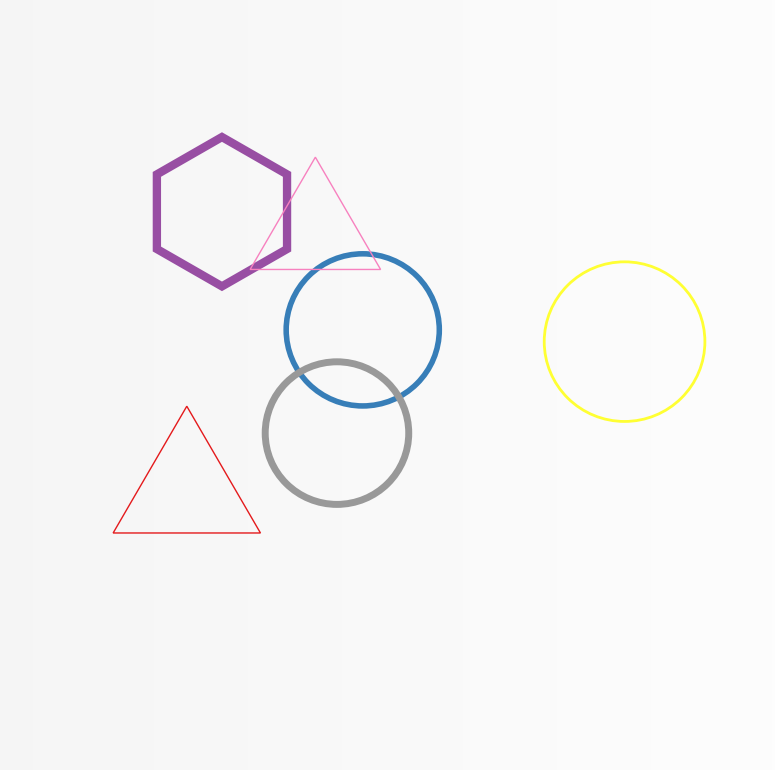[{"shape": "triangle", "thickness": 0.5, "radius": 0.55, "center": [0.241, 0.363]}, {"shape": "circle", "thickness": 2, "radius": 0.49, "center": [0.468, 0.572]}, {"shape": "hexagon", "thickness": 3, "radius": 0.48, "center": [0.286, 0.725]}, {"shape": "circle", "thickness": 1, "radius": 0.52, "center": [0.806, 0.556]}, {"shape": "triangle", "thickness": 0.5, "radius": 0.49, "center": [0.407, 0.699]}, {"shape": "circle", "thickness": 2.5, "radius": 0.46, "center": [0.435, 0.438]}]